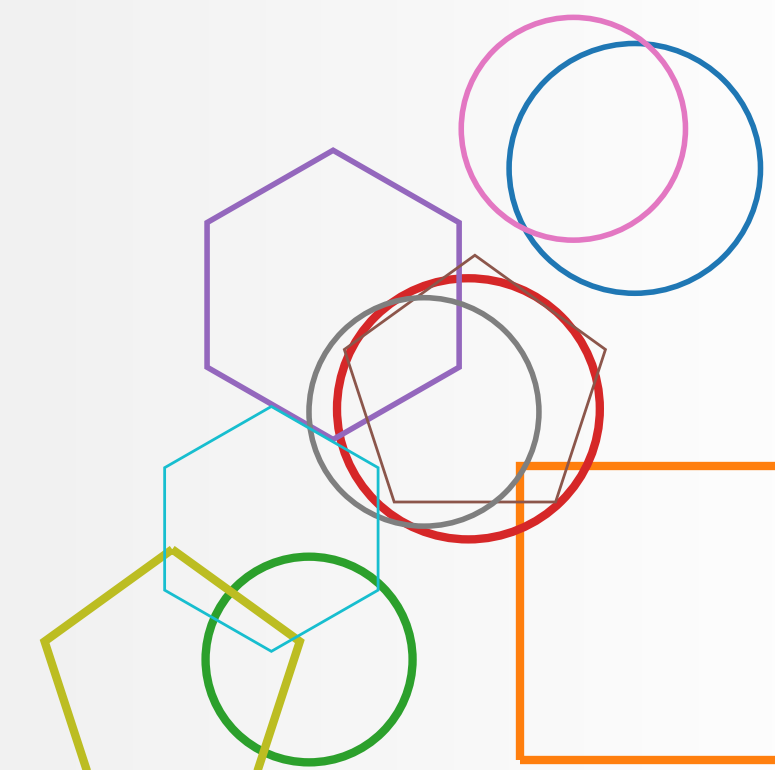[{"shape": "circle", "thickness": 2, "radius": 0.81, "center": [0.819, 0.781]}, {"shape": "square", "thickness": 3, "radius": 0.96, "center": [0.862, 0.204]}, {"shape": "circle", "thickness": 3, "radius": 0.67, "center": [0.399, 0.143]}, {"shape": "circle", "thickness": 3, "radius": 0.85, "center": [0.604, 0.469]}, {"shape": "hexagon", "thickness": 2, "radius": 0.94, "center": [0.43, 0.617]}, {"shape": "pentagon", "thickness": 1, "radius": 0.89, "center": [0.613, 0.491]}, {"shape": "circle", "thickness": 2, "radius": 0.72, "center": [0.74, 0.833]}, {"shape": "circle", "thickness": 2, "radius": 0.74, "center": [0.547, 0.465]}, {"shape": "pentagon", "thickness": 3, "radius": 0.87, "center": [0.222, 0.113]}, {"shape": "hexagon", "thickness": 1, "radius": 0.8, "center": [0.35, 0.313]}]